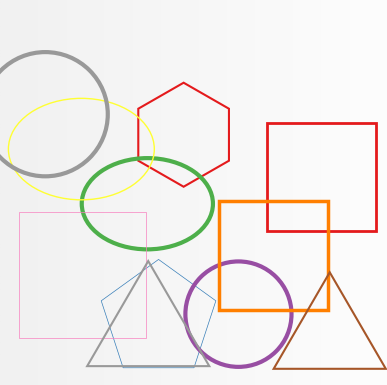[{"shape": "hexagon", "thickness": 1.5, "radius": 0.68, "center": [0.474, 0.65]}, {"shape": "square", "thickness": 2, "radius": 0.7, "center": [0.829, 0.541]}, {"shape": "pentagon", "thickness": 0.5, "radius": 0.78, "center": [0.409, 0.171]}, {"shape": "oval", "thickness": 3, "radius": 0.85, "center": [0.38, 0.471]}, {"shape": "circle", "thickness": 3, "radius": 0.68, "center": [0.615, 0.184]}, {"shape": "square", "thickness": 2.5, "radius": 0.71, "center": [0.706, 0.336]}, {"shape": "oval", "thickness": 1, "radius": 0.94, "center": [0.21, 0.613]}, {"shape": "triangle", "thickness": 1.5, "radius": 0.84, "center": [0.851, 0.126]}, {"shape": "square", "thickness": 0.5, "radius": 0.82, "center": [0.213, 0.286]}, {"shape": "triangle", "thickness": 1.5, "radius": 0.91, "center": [0.383, 0.14]}, {"shape": "circle", "thickness": 3, "radius": 0.81, "center": [0.117, 0.703]}]